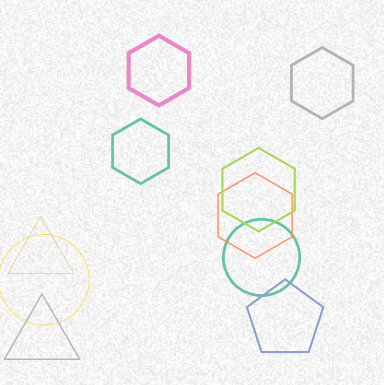[{"shape": "circle", "thickness": 2, "radius": 0.5, "center": [0.679, 0.331]}, {"shape": "hexagon", "thickness": 2, "radius": 0.42, "center": [0.365, 0.607]}, {"shape": "hexagon", "thickness": 1, "radius": 0.56, "center": [0.663, 0.44]}, {"shape": "pentagon", "thickness": 1.5, "radius": 0.52, "center": [0.741, 0.17]}, {"shape": "hexagon", "thickness": 3, "radius": 0.45, "center": [0.413, 0.817]}, {"shape": "hexagon", "thickness": 1.5, "radius": 0.54, "center": [0.672, 0.507]}, {"shape": "circle", "thickness": 0.5, "radius": 0.59, "center": [0.114, 0.273]}, {"shape": "triangle", "thickness": 0.5, "radius": 0.5, "center": [0.106, 0.339]}, {"shape": "triangle", "thickness": 1, "radius": 0.57, "center": [0.109, 0.123]}, {"shape": "hexagon", "thickness": 2, "radius": 0.46, "center": [0.837, 0.784]}]